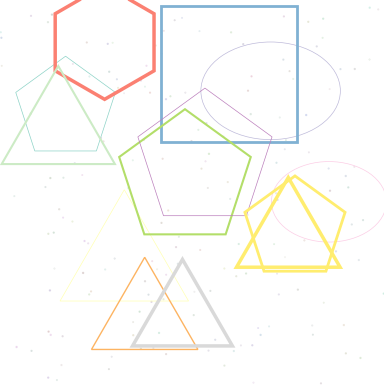[{"shape": "pentagon", "thickness": 0.5, "radius": 0.68, "center": [0.17, 0.718]}, {"shape": "triangle", "thickness": 0.5, "radius": 0.96, "center": [0.323, 0.314]}, {"shape": "oval", "thickness": 0.5, "radius": 0.91, "center": [0.703, 0.764]}, {"shape": "hexagon", "thickness": 2.5, "radius": 0.74, "center": [0.272, 0.89]}, {"shape": "square", "thickness": 2, "radius": 0.88, "center": [0.595, 0.807]}, {"shape": "triangle", "thickness": 1, "radius": 0.8, "center": [0.376, 0.172]}, {"shape": "pentagon", "thickness": 1.5, "radius": 0.9, "center": [0.48, 0.537]}, {"shape": "oval", "thickness": 0.5, "radius": 0.75, "center": [0.854, 0.476]}, {"shape": "triangle", "thickness": 2.5, "radius": 0.75, "center": [0.474, 0.176]}, {"shape": "pentagon", "thickness": 0.5, "radius": 0.92, "center": [0.532, 0.588]}, {"shape": "triangle", "thickness": 1.5, "radius": 0.85, "center": [0.151, 0.659]}, {"shape": "pentagon", "thickness": 2, "radius": 0.68, "center": [0.766, 0.406]}, {"shape": "triangle", "thickness": 2.5, "radius": 0.78, "center": [0.749, 0.384]}]